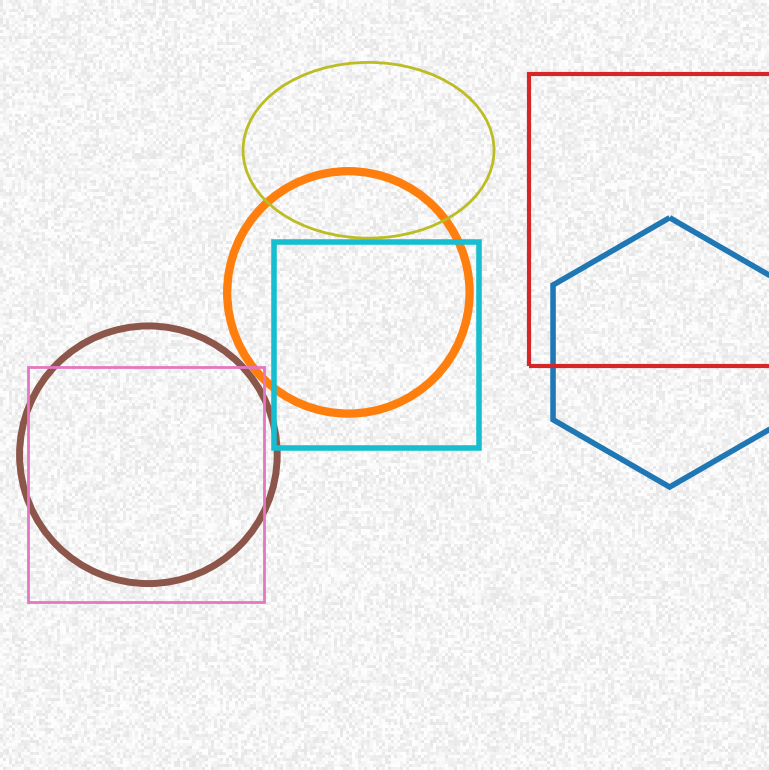[{"shape": "hexagon", "thickness": 2, "radius": 0.87, "center": [0.87, 0.542]}, {"shape": "circle", "thickness": 3, "radius": 0.79, "center": [0.452, 0.62]}, {"shape": "square", "thickness": 1.5, "radius": 0.95, "center": [0.877, 0.714]}, {"shape": "circle", "thickness": 2.5, "radius": 0.84, "center": [0.193, 0.409]}, {"shape": "square", "thickness": 1, "radius": 0.76, "center": [0.189, 0.371]}, {"shape": "oval", "thickness": 1, "radius": 0.82, "center": [0.479, 0.805]}, {"shape": "square", "thickness": 2, "radius": 0.67, "center": [0.489, 0.552]}]